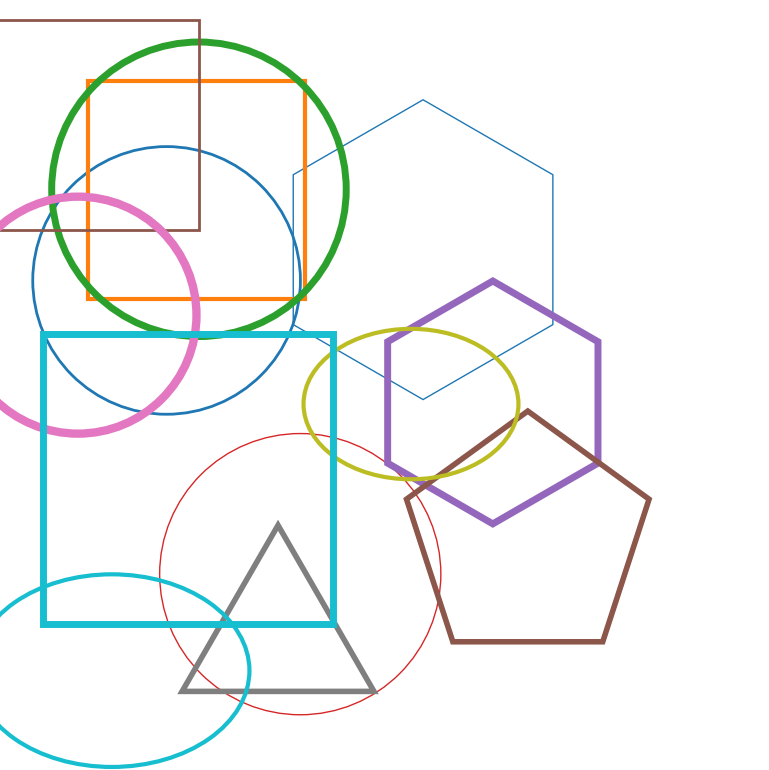[{"shape": "circle", "thickness": 1, "radius": 0.87, "center": [0.216, 0.636]}, {"shape": "hexagon", "thickness": 0.5, "radius": 0.97, "center": [0.549, 0.676]}, {"shape": "square", "thickness": 1.5, "radius": 0.71, "center": [0.255, 0.753]}, {"shape": "circle", "thickness": 2.5, "radius": 0.96, "center": [0.258, 0.754]}, {"shape": "circle", "thickness": 0.5, "radius": 0.91, "center": [0.39, 0.254]}, {"shape": "hexagon", "thickness": 2.5, "radius": 0.79, "center": [0.64, 0.477]}, {"shape": "pentagon", "thickness": 2, "radius": 0.83, "center": [0.685, 0.301]}, {"shape": "square", "thickness": 1, "radius": 0.68, "center": [0.123, 0.838]}, {"shape": "circle", "thickness": 3, "radius": 0.77, "center": [0.101, 0.591]}, {"shape": "triangle", "thickness": 2, "radius": 0.72, "center": [0.361, 0.174]}, {"shape": "oval", "thickness": 1.5, "radius": 0.7, "center": [0.534, 0.475]}, {"shape": "oval", "thickness": 1.5, "radius": 0.89, "center": [0.145, 0.129]}, {"shape": "square", "thickness": 2.5, "radius": 0.94, "center": [0.244, 0.378]}]